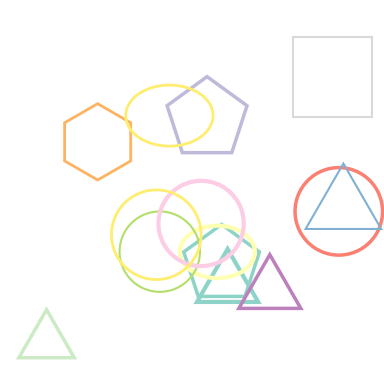[{"shape": "triangle", "thickness": 3, "radius": 0.46, "center": [0.591, 0.262]}, {"shape": "pentagon", "thickness": 2.5, "radius": 0.52, "center": [0.576, 0.314]}, {"shape": "oval", "thickness": 3, "radius": 0.49, "center": [0.565, 0.346]}, {"shape": "pentagon", "thickness": 2.5, "radius": 0.55, "center": [0.538, 0.692]}, {"shape": "circle", "thickness": 2.5, "radius": 0.57, "center": [0.88, 0.451]}, {"shape": "triangle", "thickness": 1.5, "radius": 0.57, "center": [0.892, 0.462]}, {"shape": "hexagon", "thickness": 2, "radius": 0.5, "center": [0.254, 0.632]}, {"shape": "circle", "thickness": 1.5, "radius": 0.52, "center": [0.415, 0.346]}, {"shape": "circle", "thickness": 3, "radius": 0.55, "center": [0.522, 0.42]}, {"shape": "square", "thickness": 1.5, "radius": 0.52, "center": [0.863, 0.8]}, {"shape": "triangle", "thickness": 2.5, "radius": 0.46, "center": [0.701, 0.246]}, {"shape": "triangle", "thickness": 2.5, "radius": 0.42, "center": [0.121, 0.112]}, {"shape": "circle", "thickness": 2, "radius": 0.58, "center": [0.406, 0.39]}, {"shape": "oval", "thickness": 2, "radius": 0.57, "center": [0.44, 0.7]}]